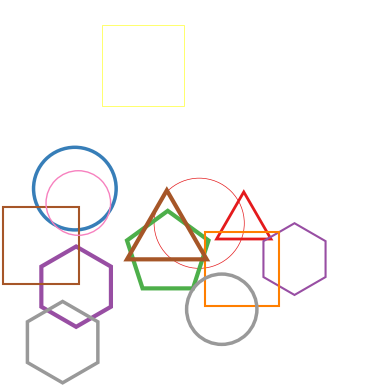[{"shape": "triangle", "thickness": 2, "radius": 0.41, "center": [0.633, 0.42]}, {"shape": "circle", "thickness": 0.5, "radius": 0.59, "center": [0.517, 0.42]}, {"shape": "circle", "thickness": 2.5, "radius": 0.54, "center": [0.194, 0.51]}, {"shape": "pentagon", "thickness": 3, "radius": 0.56, "center": [0.436, 0.341]}, {"shape": "hexagon", "thickness": 3, "radius": 0.52, "center": [0.198, 0.255]}, {"shape": "hexagon", "thickness": 1.5, "radius": 0.47, "center": [0.765, 0.327]}, {"shape": "square", "thickness": 1.5, "radius": 0.48, "center": [0.629, 0.301]}, {"shape": "square", "thickness": 0.5, "radius": 0.53, "center": [0.371, 0.83]}, {"shape": "triangle", "thickness": 3, "radius": 0.6, "center": [0.433, 0.386]}, {"shape": "square", "thickness": 1.5, "radius": 0.5, "center": [0.106, 0.363]}, {"shape": "circle", "thickness": 1, "radius": 0.42, "center": [0.203, 0.473]}, {"shape": "circle", "thickness": 2.5, "radius": 0.46, "center": [0.576, 0.197]}, {"shape": "hexagon", "thickness": 2.5, "radius": 0.53, "center": [0.163, 0.111]}]